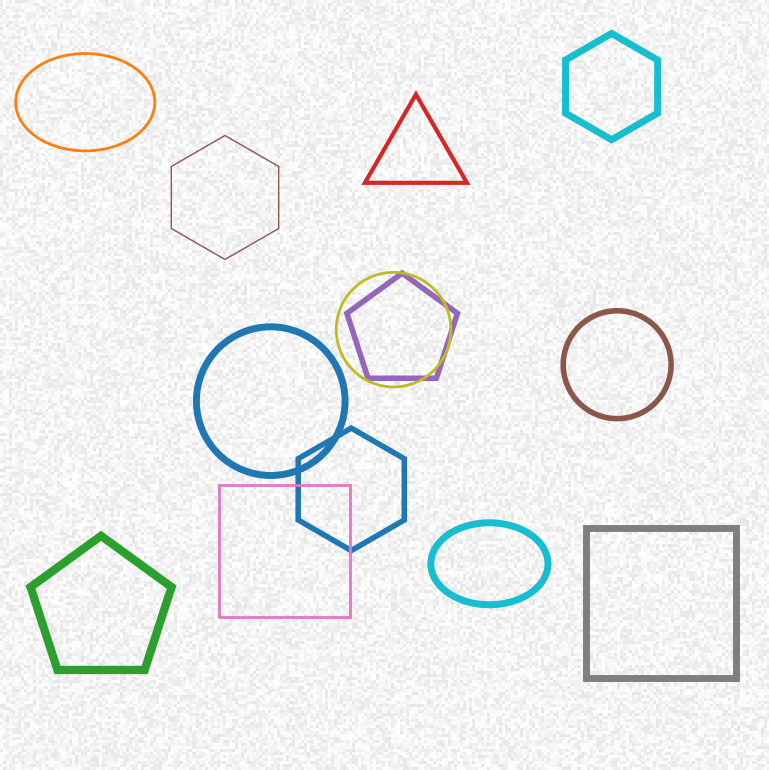[{"shape": "circle", "thickness": 2.5, "radius": 0.48, "center": [0.352, 0.479]}, {"shape": "hexagon", "thickness": 2, "radius": 0.4, "center": [0.456, 0.364]}, {"shape": "oval", "thickness": 1, "radius": 0.45, "center": [0.111, 0.867]}, {"shape": "pentagon", "thickness": 3, "radius": 0.48, "center": [0.131, 0.208]}, {"shape": "triangle", "thickness": 1.5, "radius": 0.38, "center": [0.54, 0.801]}, {"shape": "pentagon", "thickness": 2, "radius": 0.38, "center": [0.522, 0.57]}, {"shape": "circle", "thickness": 2, "radius": 0.35, "center": [0.802, 0.526]}, {"shape": "hexagon", "thickness": 0.5, "radius": 0.4, "center": [0.292, 0.744]}, {"shape": "square", "thickness": 1, "radius": 0.43, "center": [0.369, 0.285]}, {"shape": "square", "thickness": 2.5, "radius": 0.49, "center": [0.858, 0.217]}, {"shape": "circle", "thickness": 1, "radius": 0.37, "center": [0.511, 0.572]}, {"shape": "oval", "thickness": 2.5, "radius": 0.38, "center": [0.636, 0.268]}, {"shape": "hexagon", "thickness": 2.5, "radius": 0.35, "center": [0.794, 0.888]}]